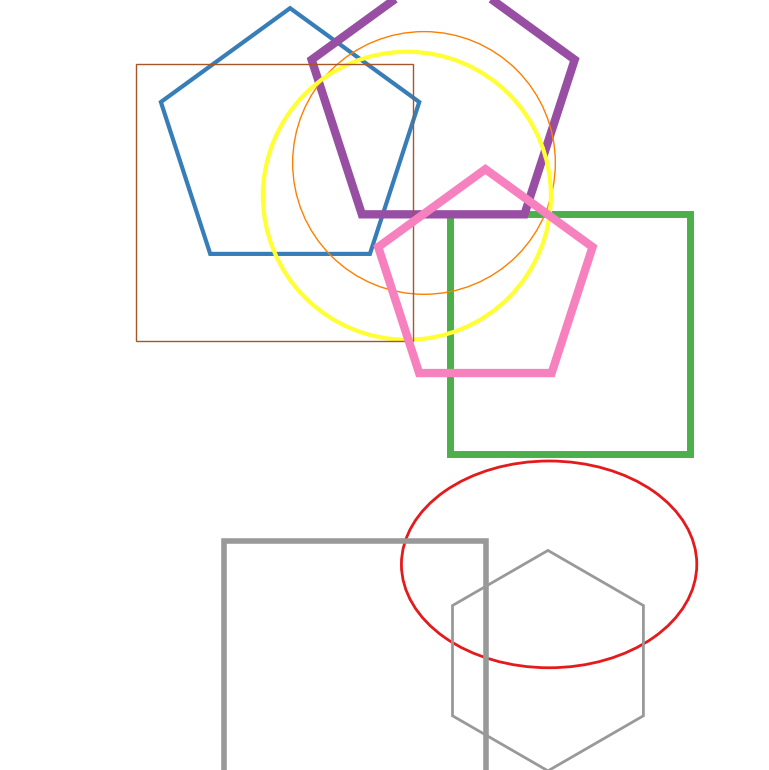[{"shape": "oval", "thickness": 1, "radius": 0.96, "center": [0.713, 0.267]}, {"shape": "pentagon", "thickness": 1.5, "radius": 0.88, "center": [0.377, 0.813]}, {"shape": "square", "thickness": 2.5, "radius": 0.78, "center": [0.74, 0.567]}, {"shape": "pentagon", "thickness": 3, "radius": 0.9, "center": [0.576, 0.867]}, {"shape": "circle", "thickness": 0.5, "radius": 0.85, "center": [0.551, 0.788]}, {"shape": "circle", "thickness": 1.5, "radius": 0.94, "center": [0.528, 0.746]}, {"shape": "square", "thickness": 0.5, "radius": 0.9, "center": [0.357, 0.737]}, {"shape": "pentagon", "thickness": 3, "radius": 0.73, "center": [0.63, 0.634]}, {"shape": "square", "thickness": 2, "radius": 0.85, "center": [0.461, 0.128]}, {"shape": "hexagon", "thickness": 1, "radius": 0.72, "center": [0.712, 0.142]}]